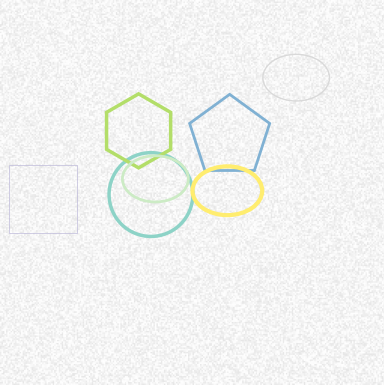[{"shape": "circle", "thickness": 2.5, "radius": 0.54, "center": [0.392, 0.495]}, {"shape": "square", "thickness": 0.5, "radius": 0.44, "center": [0.111, 0.483]}, {"shape": "pentagon", "thickness": 2, "radius": 0.55, "center": [0.597, 0.646]}, {"shape": "hexagon", "thickness": 2.5, "radius": 0.48, "center": [0.36, 0.66]}, {"shape": "oval", "thickness": 1, "radius": 0.43, "center": [0.769, 0.798]}, {"shape": "oval", "thickness": 2, "radius": 0.43, "center": [0.404, 0.535]}, {"shape": "oval", "thickness": 3, "radius": 0.45, "center": [0.591, 0.505]}]